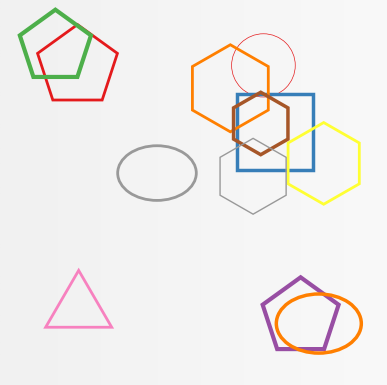[{"shape": "pentagon", "thickness": 2, "radius": 0.54, "center": [0.2, 0.828]}, {"shape": "circle", "thickness": 0.5, "radius": 0.41, "center": [0.68, 0.83]}, {"shape": "square", "thickness": 2.5, "radius": 0.49, "center": [0.709, 0.657]}, {"shape": "pentagon", "thickness": 3, "radius": 0.48, "center": [0.143, 0.878]}, {"shape": "pentagon", "thickness": 3, "radius": 0.52, "center": [0.776, 0.177]}, {"shape": "oval", "thickness": 2.5, "radius": 0.55, "center": [0.823, 0.16]}, {"shape": "hexagon", "thickness": 2, "radius": 0.57, "center": [0.594, 0.771]}, {"shape": "hexagon", "thickness": 2, "radius": 0.53, "center": [0.835, 0.576]}, {"shape": "hexagon", "thickness": 2.5, "radius": 0.41, "center": [0.673, 0.679]}, {"shape": "triangle", "thickness": 2, "radius": 0.49, "center": [0.203, 0.199]}, {"shape": "oval", "thickness": 2, "radius": 0.51, "center": [0.405, 0.55]}, {"shape": "hexagon", "thickness": 1, "radius": 0.49, "center": [0.653, 0.542]}]